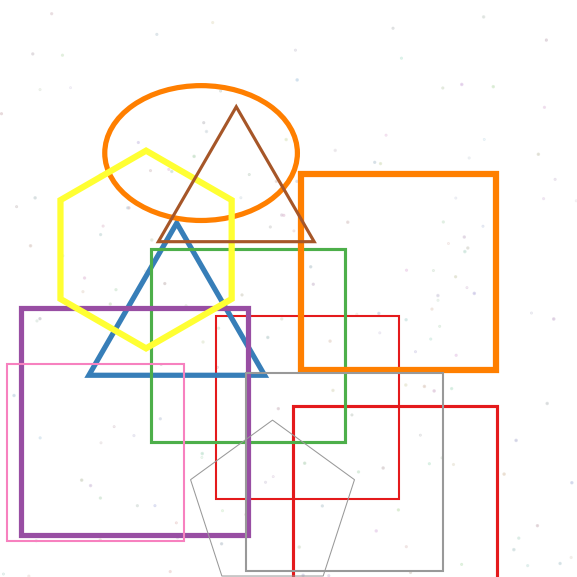[{"shape": "square", "thickness": 1, "radius": 0.79, "center": [0.532, 0.293]}, {"shape": "square", "thickness": 1.5, "radius": 0.88, "center": [0.684, 0.12]}, {"shape": "triangle", "thickness": 2.5, "radius": 0.88, "center": [0.306, 0.437]}, {"shape": "square", "thickness": 1.5, "radius": 0.84, "center": [0.429, 0.401]}, {"shape": "square", "thickness": 2.5, "radius": 0.98, "center": [0.233, 0.27]}, {"shape": "square", "thickness": 3, "radius": 0.85, "center": [0.69, 0.528]}, {"shape": "oval", "thickness": 2.5, "radius": 0.83, "center": [0.348, 0.734]}, {"shape": "hexagon", "thickness": 3, "radius": 0.86, "center": [0.253, 0.567]}, {"shape": "triangle", "thickness": 1.5, "radius": 0.78, "center": [0.409, 0.659]}, {"shape": "square", "thickness": 1, "radius": 0.77, "center": [0.166, 0.216]}, {"shape": "pentagon", "thickness": 0.5, "radius": 0.75, "center": [0.472, 0.122]}, {"shape": "square", "thickness": 1, "radius": 0.86, "center": [0.597, 0.182]}]